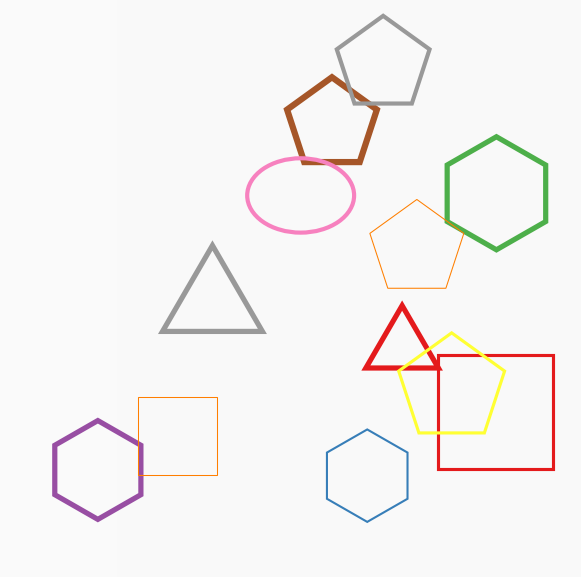[{"shape": "square", "thickness": 1.5, "radius": 0.49, "center": [0.852, 0.286]}, {"shape": "triangle", "thickness": 2.5, "radius": 0.36, "center": [0.692, 0.398]}, {"shape": "hexagon", "thickness": 1, "radius": 0.4, "center": [0.632, 0.175]}, {"shape": "hexagon", "thickness": 2.5, "radius": 0.49, "center": [0.854, 0.664]}, {"shape": "hexagon", "thickness": 2.5, "radius": 0.43, "center": [0.168, 0.185]}, {"shape": "square", "thickness": 0.5, "radius": 0.34, "center": [0.305, 0.244]}, {"shape": "pentagon", "thickness": 0.5, "radius": 0.42, "center": [0.717, 0.569]}, {"shape": "pentagon", "thickness": 1.5, "radius": 0.48, "center": [0.777, 0.327]}, {"shape": "pentagon", "thickness": 3, "radius": 0.41, "center": [0.571, 0.784]}, {"shape": "oval", "thickness": 2, "radius": 0.46, "center": [0.517, 0.661]}, {"shape": "triangle", "thickness": 2.5, "radius": 0.5, "center": [0.366, 0.475]}, {"shape": "pentagon", "thickness": 2, "radius": 0.42, "center": [0.659, 0.888]}]